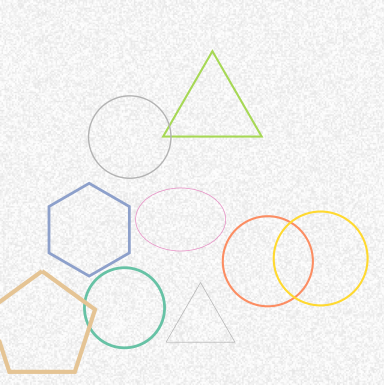[{"shape": "circle", "thickness": 2, "radius": 0.52, "center": [0.323, 0.201]}, {"shape": "circle", "thickness": 1.5, "radius": 0.58, "center": [0.696, 0.321]}, {"shape": "hexagon", "thickness": 2, "radius": 0.6, "center": [0.232, 0.403]}, {"shape": "oval", "thickness": 0.5, "radius": 0.58, "center": [0.469, 0.43]}, {"shape": "triangle", "thickness": 1.5, "radius": 0.74, "center": [0.552, 0.719]}, {"shape": "circle", "thickness": 1.5, "radius": 0.61, "center": [0.833, 0.329]}, {"shape": "pentagon", "thickness": 3, "radius": 0.72, "center": [0.109, 0.151]}, {"shape": "triangle", "thickness": 0.5, "radius": 0.52, "center": [0.521, 0.163]}, {"shape": "circle", "thickness": 1, "radius": 0.54, "center": [0.337, 0.644]}]